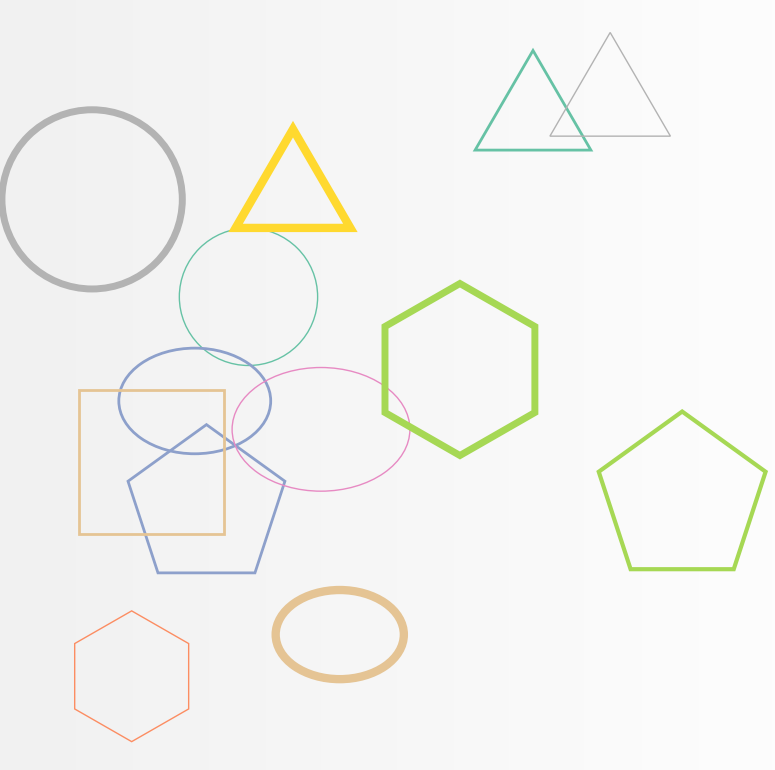[{"shape": "circle", "thickness": 0.5, "radius": 0.45, "center": [0.321, 0.615]}, {"shape": "triangle", "thickness": 1, "radius": 0.43, "center": [0.688, 0.848]}, {"shape": "hexagon", "thickness": 0.5, "radius": 0.42, "center": [0.17, 0.122]}, {"shape": "pentagon", "thickness": 1, "radius": 0.53, "center": [0.266, 0.342]}, {"shape": "oval", "thickness": 1, "radius": 0.49, "center": [0.251, 0.479]}, {"shape": "oval", "thickness": 0.5, "radius": 0.57, "center": [0.414, 0.442]}, {"shape": "hexagon", "thickness": 2.5, "radius": 0.56, "center": [0.593, 0.52]}, {"shape": "pentagon", "thickness": 1.5, "radius": 0.57, "center": [0.88, 0.352]}, {"shape": "triangle", "thickness": 3, "radius": 0.43, "center": [0.378, 0.747]}, {"shape": "oval", "thickness": 3, "radius": 0.41, "center": [0.438, 0.176]}, {"shape": "square", "thickness": 1, "radius": 0.47, "center": [0.196, 0.4]}, {"shape": "circle", "thickness": 2.5, "radius": 0.58, "center": [0.119, 0.741]}, {"shape": "triangle", "thickness": 0.5, "radius": 0.45, "center": [0.787, 0.868]}]